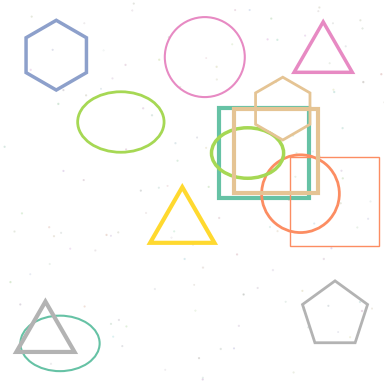[{"shape": "oval", "thickness": 1.5, "radius": 0.51, "center": [0.156, 0.108]}, {"shape": "square", "thickness": 3, "radius": 0.59, "center": [0.686, 0.602]}, {"shape": "circle", "thickness": 2, "radius": 0.5, "center": [0.78, 0.497]}, {"shape": "square", "thickness": 1, "radius": 0.58, "center": [0.869, 0.477]}, {"shape": "hexagon", "thickness": 2.5, "radius": 0.45, "center": [0.146, 0.857]}, {"shape": "circle", "thickness": 1.5, "radius": 0.52, "center": [0.532, 0.852]}, {"shape": "triangle", "thickness": 2.5, "radius": 0.44, "center": [0.839, 0.856]}, {"shape": "oval", "thickness": 2, "radius": 0.56, "center": [0.314, 0.683]}, {"shape": "oval", "thickness": 2.5, "radius": 0.47, "center": [0.643, 0.603]}, {"shape": "triangle", "thickness": 3, "radius": 0.48, "center": [0.473, 0.418]}, {"shape": "square", "thickness": 3, "radius": 0.54, "center": [0.716, 0.607]}, {"shape": "hexagon", "thickness": 2, "radius": 0.41, "center": [0.734, 0.718]}, {"shape": "pentagon", "thickness": 2, "radius": 0.44, "center": [0.87, 0.182]}, {"shape": "triangle", "thickness": 3, "radius": 0.44, "center": [0.118, 0.129]}]